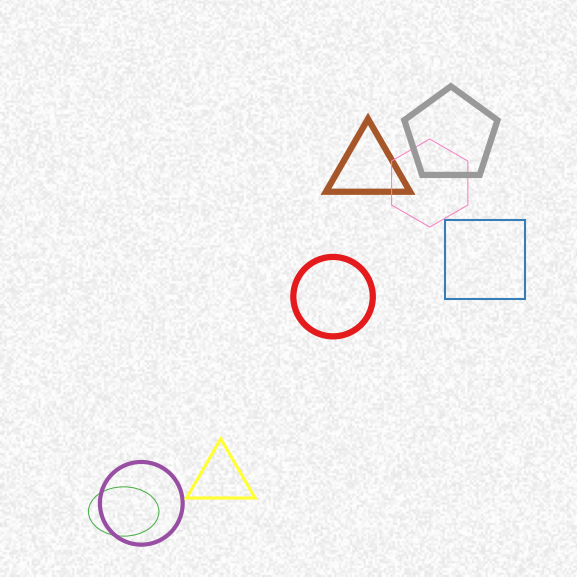[{"shape": "circle", "thickness": 3, "radius": 0.34, "center": [0.577, 0.485]}, {"shape": "square", "thickness": 1, "radius": 0.34, "center": [0.84, 0.55]}, {"shape": "oval", "thickness": 0.5, "radius": 0.31, "center": [0.214, 0.113]}, {"shape": "circle", "thickness": 2, "radius": 0.36, "center": [0.245, 0.128]}, {"shape": "triangle", "thickness": 1.5, "radius": 0.34, "center": [0.382, 0.171]}, {"shape": "triangle", "thickness": 3, "radius": 0.42, "center": [0.637, 0.709]}, {"shape": "hexagon", "thickness": 0.5, "radius": 0.38, "center": [0.744, 0.682]}, {"shape": "pentagon", "thickness": 3, "radius": 0.42, "center": [0.781, 0.765]}]